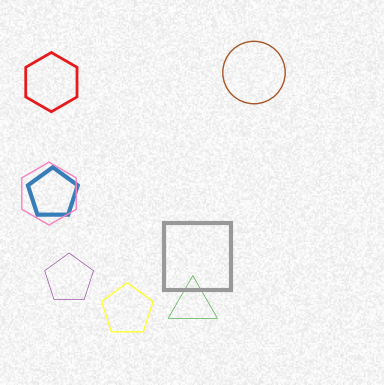[{"shape": "hexagon", "thickness": 2, "radius": 0.38, "center": [0.133, 0.787]}, {"shape": "pentagon", "thickness": 3, "radius": 0.34, "center": [0.137, 0.498]}, {"shape": "triangle", "thickness": 0.5, "radius": 0.37, "center": [0.501, 0.21]}, {"shape": "pentagon", "thickness": 0.5, "radius": 0.33, "center": [0.179, 0.276]}, {"shape": "pentagon", "thickness": 1, "radius": 0.35, "center": [0.331, 0.195]}, {"shape": "circle", "thickness": 1, "radius": 0.41, "center": [0.66, 0.812]}, {"shape": "hexagon", "thickness": 1, "radius": 0.41, "center": [0.127, 0.497]}, {"shape": "square", "thickness": 3, "radius": 0.43, "center": [0.512, 0.334]}]